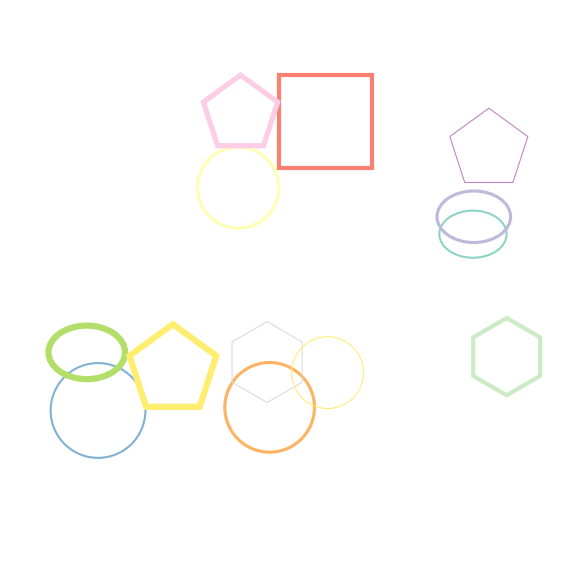[{"shape": "oval", "thickness": 1, "radius": 0.29, "center": [0.819, 0.594]}, {"shape": "circle", "thickness": 1.5, "radius": 0.35, "center": [0.412, 0.674]}, {"shape": "oval", "thickness": 1.5, "radius": 0.32, "center": [0.82, 0.624]}, {"shape": "square", "thickness": 2, "radius": 0.4, "center": [0.564, 0.79]}, {"shape": "circle", "thickness": 1, "radius": 0.41, "center": [0.17, 0.288]}, {"shape": "circle", "thickness": 1.5, "radius": 0.39, "center": [0.467, 0.294]}, {"shape": "oval", "thickness": 3, "radius": 0.33, "center": [0.15, 0.389]}, {"shape": "pentagon", "thickness": 2.5, "radius": 0.34, "center": [0.417, 0.802]}, {"shape": "hexagon", "thickness": 0.5, "radius": 0.35, "center": [0.462, 0.372]}, {"shape": "pentagon", "thickness": 0.5, "radius": 0.36, "center": [0.846, 0.741]}, {"shape": "hexagon", "thickness": 2, "radius": 0.33, "center": [0.877, 0.382]}, {"shape": "circle", "thickness": 0.5, "radius": 0.31, "center": [0.567, 0.354]}, {"shape": "pentagon", "thickness": 3, "radius": 0.39, "center": [0.299, 0.359]}]